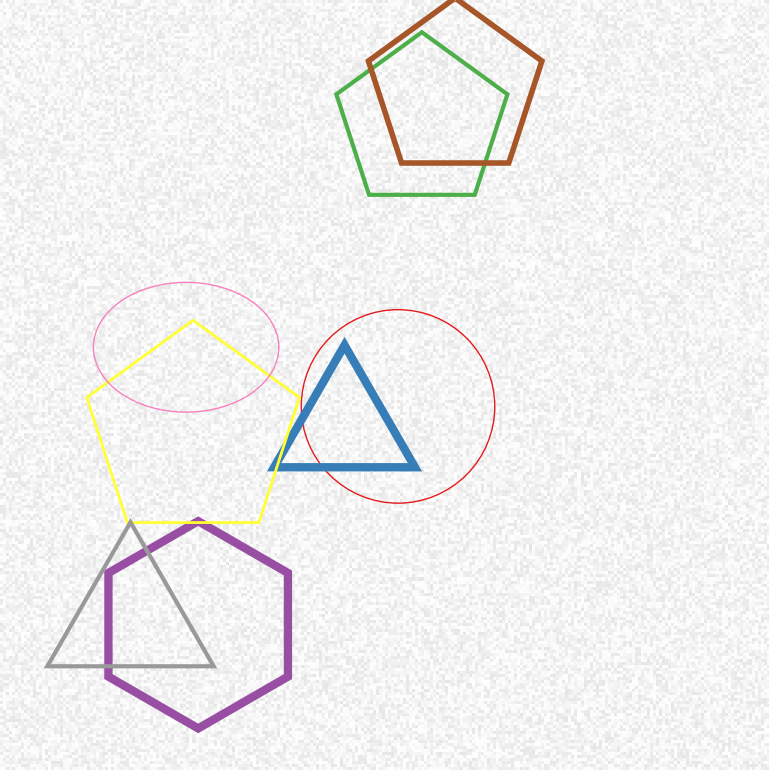[{"shape": "circle", "thickness": 0.5, "radius": 0.63, "center": [0.517, 0.472]}, {"shape": "triangle", "thickness": 3, "radius": 0.53, "center": [0.447, 0.446]}, {"shape": "pentagon", "thickness": 1.5, "radius": 0.58, "center": [0.548, 0.841]}, {"shape": "hexagon", "thickness": 3, "radius": 0.67, "center": [0.257, 0.189]}, {"shape": "pentagon", "thickness": 1, "radius": 0.73, "center": [0.251, 0.439]}, {"shape": "pentagon", "thickness": 2, "radius": 0.59, "center": [0.591, 0.884]}, {"shape": "oval", "thickness": 0.5, "radius": 0.6, "center": [0.242, 0.549]}, {"shape": "triangle", "thickness": 1.5, "radius": 0.62, "center": [0.169, 0.197]}]